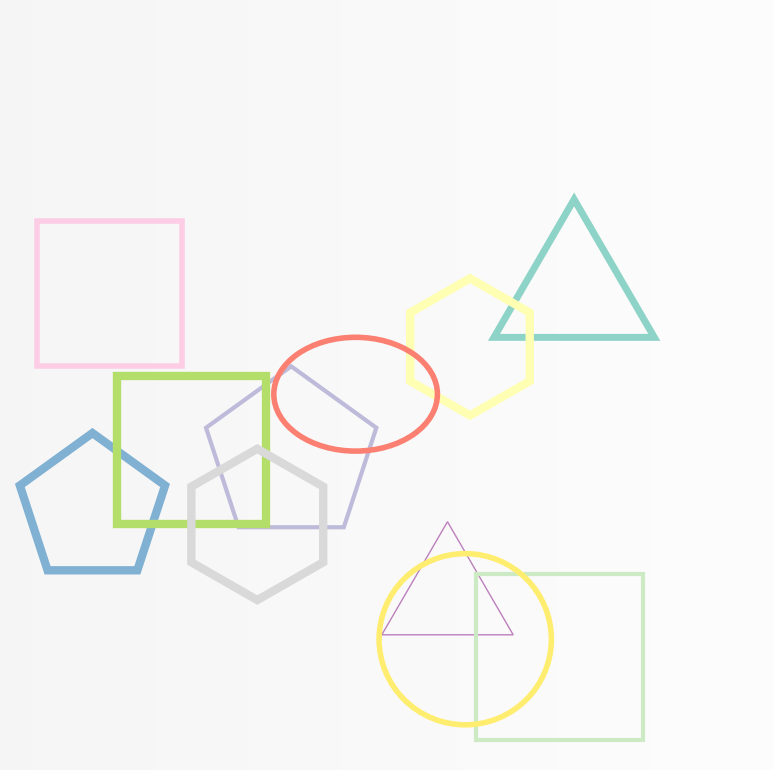[{"shape": "triangle", "thickness": 2.5, "radius": 0.6, "center": [0.741, 0.622]}, {"shape": "hexagon", "thickness": 3, "radius": 0.45, "center": [0.606, 0.549]}, {"shape": "pentagon", "thickness": 1.5, "radius": 0.58, "center": [0.376, 0.409]}, {"shape": "oval", "thickness": 2, "radius": 0.53, "center": [0.459, 0.488]}, {"shape": "pentagon", "thickness": 3, "radius": 0.49, "center": [0.119, 0.339]}, {"shape": "square", "thickness": 3, "radius": 0.48, "center": [0.248, 0.415]}, {"shape": "square", "thickness": 2, "radius": 0.47, "center": [0.141, 0.619]}, {"shape": "hexagon", "thickness": 3, "radius": 0.49, "center": [0.332, 0.319]}, {"shape": "triangle", "thickness": 0.5, "radius": 0.49, "center": [0.577, 0.225]}, {"shape": "square", "thickness": 1.5, "radius": 0.54, "center": [0.722, 0.147]}, {"shape": "circle", "thickness": 2, "radius": 0.56, "center": [0.6, 0.17]}]